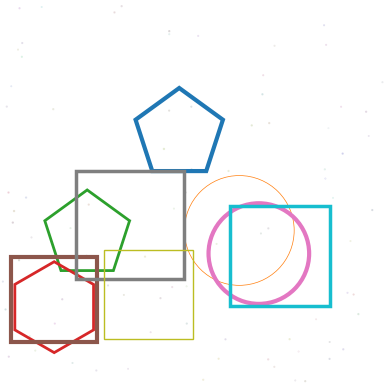[{"shape": "pentagon", "thickness": 3, "radius": 0.6, "center": [0.466, 0.652]}, {"shape": "circle", "thickness": 0.5, "radius": 0.71, "center": [0.622, 0.401]}, {"shape": "pentagon", "thickness": 2, "radius": 0.58, "center": [0.226, 0.391]}, {"shape": "hexagon", "thickness": 2, "radius": 0.59, "center": [0.141, 0.202]}, {"shape": "square", "thickness": 3, "radius": 0.55, "center": [0.14, 0.222]}, {"shape": "circle", "thickness": 3, "radius": 0.65, "center": [0.672, 0.341]}, {"shape": "square", "thickness": 2.5, "radius": 0.7, "center": [0.338, 0.415]}, {"shape": "square", "thickness": 1, "radius": 0.58, "center": [0.385, 0.234]}, {"shape": "square", "thickness": 2.5, "radius": 0.65, "center": [0.727, 0.335]}]